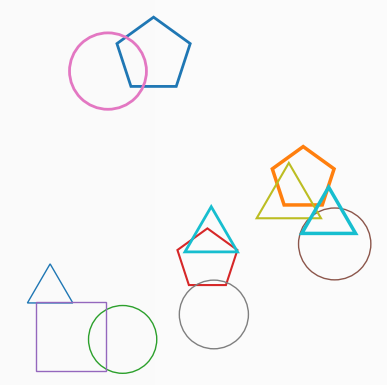[{"shape": "triangle", "thickness": 1, "radius": 0.34, "center": [0.129, 0.247]}, {"shape": "pentagon", "thickness": 2, "radius": 0.5, "center": [0.396, 0.856]}, {"shape": "pentagon", "thickness": 2.5, "radius": 0.42, "center": [0.782, 0.535]}, {"shape": "circle", "thickness": 1, "radius": 0.44, "center": [0.316, 0.118]}, {"shape": "pentagon", "thickness": 1.5, "radius": 0.41, "center": [0.535, 0.325]}, {"shape": "square", "thickness": 1, "radius": 0.45, "center": [0.184, 0.126]}, {"shape": "circle", "thickness": 1, "radius": 0.47, "center": [0.864, 0.366]}, {"shape": "circle", "thickness": 2, "radius": 0.5, "center": [0.279, 0.815]}, {"shape": "circle", "thickness": 1, "radius": 0.45, "center": [0.552, 0.183]}, {"shape": "triangle", "thickness": 1.5, "radius": 0.48, "center": [0.745, 0.481]}, {"shape": "triangle", "thickness": 2.5, "radius": 0.4, "center": [0.848, 0.434]}, {"shape": "triangle", "thickness": 2, "radius": 0.39, "center": [0.545, 0.385]}]